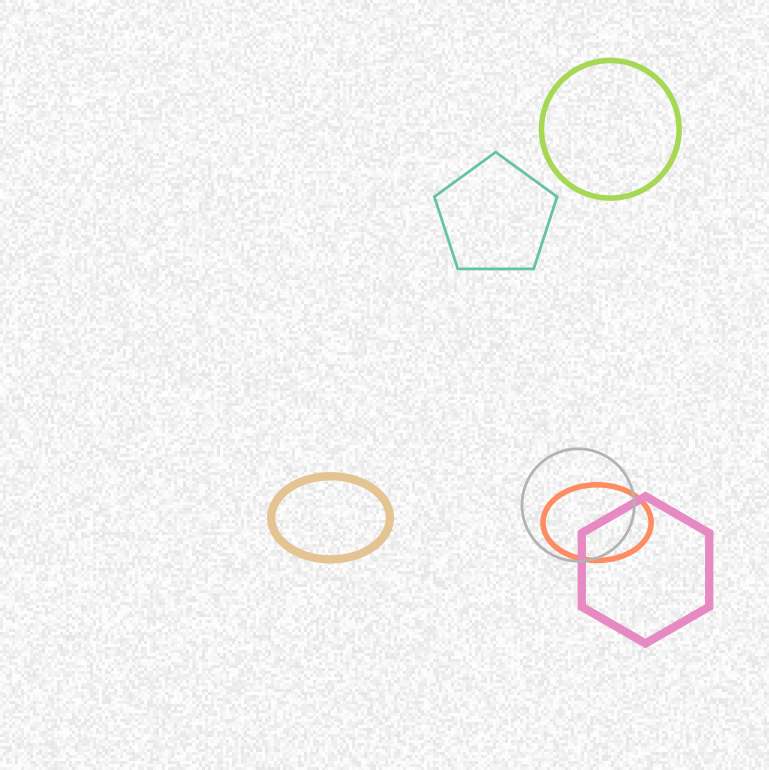[{"shape": "pentagon", "thickness": 1, "radius": 0.42, "center": [0.644, 0.719]}, {"shape": "oval", "thickness": 2, "radius": 0.35, "center": [0.775, 0.321]}, {"shape": "hexagon", "thickness": 3, "radius": 0.48, "center": [0.838, 0.26]}, {"shape": "circle", "thickness": 2, "radius": 0.45, "center": [0.793, 0.832]}, {"shape": "oval", "thickness": 3, "radius": 0.39, "center": [0.429, 0.328]}, {"shape": "circle", "thickness": 1, "radius": 0.36, "center": [0.751, 0.344]}]